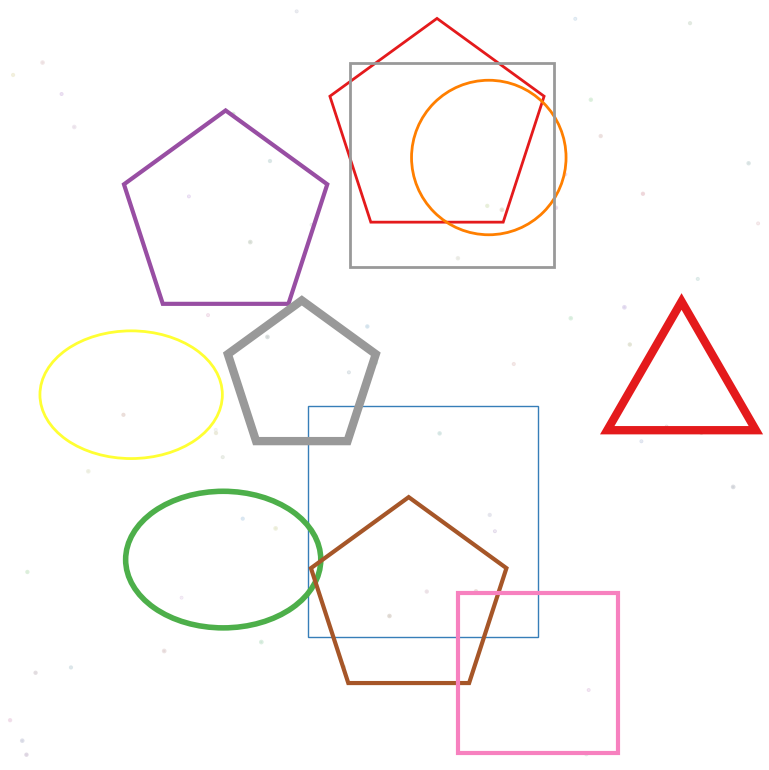[{"shape": "triangle", "thickness": 3, "radius": 0.56, "center": [0.885, 0.497]}, {"shape": "pentagon", "thickness": 1, "radius": 0.73, "center": [0.568, 0.83]}, {"shape": "square", "thickness": 0.5, "radius": 0.75, "center": [0.549, 0.323]}, {"shape": "oval", "thickness": 2, "radius": 0.63, "center": [0.29, 0.273]}, {"shape": "pentagon", "thickness": 1.5, "radius": 0.69, "center": [0.293, 0.718]}, {"shape": "circle", "thickness": 1, "radius": 0.5, "center": [0.635, 0.795]}, {"shape": "oval", "thickness": 1, "radius": 0.59, "center": [0.17, 0.487]}, {"shape": "pentagon", "thickness": 1.5, "radius": 0.67, "center": [0.531, 0.221]}, {"shape": "square", "thickness": 1.5, "radius": 0.52, "center": [0.699, 0.126]}, {"shape": "square", "thickness": 1, "radius": 0.66, "center": [0.587, 0.786]}, {"shape": "pentagon", "thickness": 3, "radius": 0.51, "center": [0.392, 0.509]}]